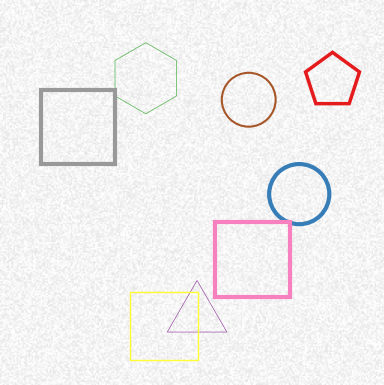[{"shape": "pentagon", "thickness": 2.5, "radius": 0.37, "center": [0.864, 0.79]}, {"shape": "circle", "thickness": 3, "radius": 0.39, "center": [0.777, 0.496]}, {"shape": "hexagon", "thickness": 0.5, "radius": 0.46, "center": [0.379, 0.797]}, {"shape": "triangle", "thickness": 0.5, "radius": 0.45, "center": [0.512, 0.182]}, {"shape": "square", "thickness": 1, "radius": 0.45, "center": [0.426, 0.153]}, {"shape": "circle", "thickness": 1.5, "radius": 0.35, "center": [0.646, 0.741]}, {"shape": "square", "thickness": 3, "radius": 0.49, "center": [0.655, 0.326]}, {"shape": "square", "thickness": 3, "radius": 0.48, "center": [0.203, 0.67]}]